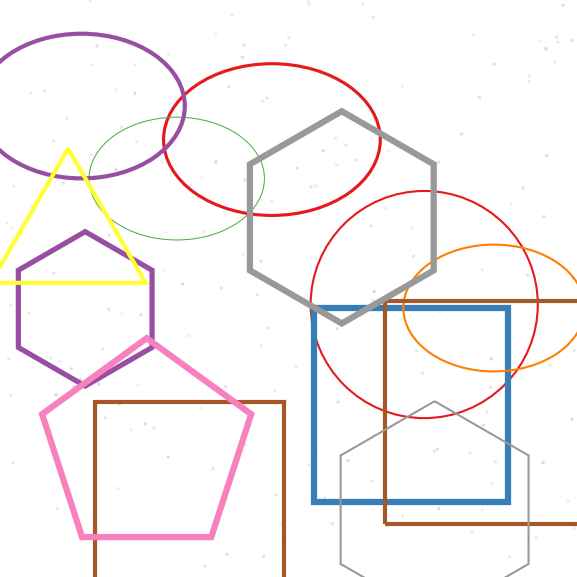[{"shape": "oval", "thickness": 1.5, "radius": 0.94, "center": [0.471, 0.757]}, {"shape": "circle", "thickness": 1, "radius": 0.98, "center": [0.735, 0.472]}, {"shape": "square", "thickness": 3, "radius": 0.84, "center": [0.712, 0.298]}, {"shape": "oval", "thickness": 0.5, "radius": 0.76, "center": [0.306, 0.69]}, {"shape": "oval", "thickness": 2, "radius": 0.89, "center": [0.141, 0.815]}, {"shape": "hexagon", "thickness": 2.5, "radius": 0.67, "center": [0.148, 0.464]}, {"shape": "oval", "thickness": 1, "radius": 0.78, "center": [0.855, 0.466]}, {"shape": "triangle", "thickness": 2, "radius": 0.77, "center": [0.118, 0.587]}, {"shape": "square", "thickness": 2, "radius": 0.82, "center": [0.329, 0.14]}, {"shape": "square", "thickness": 2, "radius": 0.97, "center": [0.859, 0.285]}, {"shape": "pentagon", "thickness": 3, "radius": 0.95, "center": [0.254, 0.223]}, {"shape": "hexagon", "thickness": 1, "radius": 0.94, "center": [0.753, 0.117]}, {"shape": "hexagon", "thickness": 3, "radius": 0.92, "center": [0.592, 0.623]}]